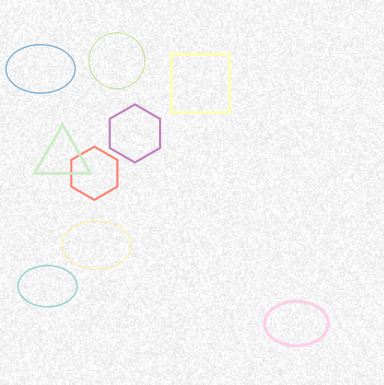[{"shape": "oval", "thickness": 1, "radius": 0.38, "center": [0.123, 0.257]}, {"shape": "square", "thickness": 2, "radius": 0.38, "center": [0.519, 0.784]}, {"shape": "hexagon", "thickness": 1.5, "radius": 0.35, "center": [0.245, 0.55]}, {"shape": "oval", "thickness": 1, "radius": 0.45, "center": [0.105, 0.821]}, {"shape": "circle", "thickness": 0.5, "radius": 0.36, "center": [0.304, 0.842]}, {"shape": "oval", "thickness": 2, "radius": 0.41, "center": [0.77, 0.16]}, {"shape": "hexagon", "thickness": 1.5, "radius": 0.38, "center": [0.35, 0.653]}, {"shape": "triangle", "thickness": 2, "radius": 0.42, "center": [0.162, 0.592]}, {"shape": "oval", "thickness": 0.5, "radius": 0.45, "center": [0.251, 0.363]}]